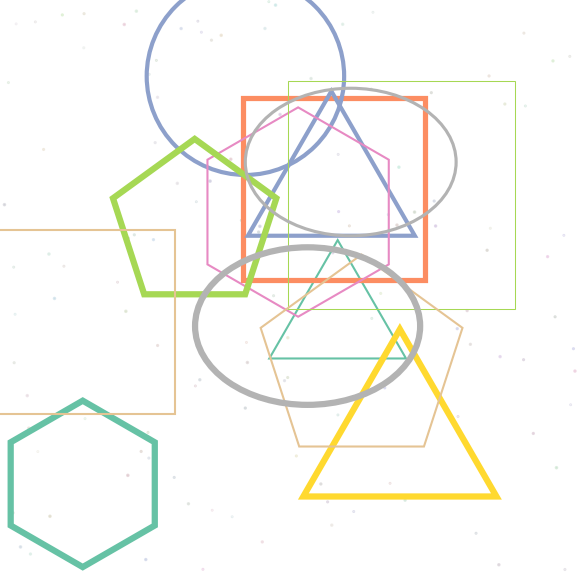[{"shape": "hexagon", "thickness": 3, "radius": 0.72, "center": [0.143, 0.161]}, {"shape": "triangle", "thickness": 1, "radius": 0.68, "center": [0.585, 0.447]}, {"shape": "square", "thickness": 2.5, "radius": 0.79, "center": [0.578, 0.671]}, {"shape": "triangle", "thickness": 2, "radius": 0.83, "center": [0.574, 0.674]}, {"shape": "circle", "thickness": 2, "radius": 0.85, "center": [0.425, 0.867]}, {"shape": "hexagon", "thickness": 1, "radius": 0.91, "center": [0.516, 0.632]}, {"shape": "pentagon", "thickness": 3, "radius": 0.74, "center": [0.337, 0.61]}, {"shape": "square", "thickness": 0.5, "radius": 0.98, "center": [0.695, 0.661]}, {"shape": "triangle", "thickness": 3, "radius": 0.97, "center": [0.692, 0.236]}, {"shape": "square", "thickness": 1, "radius": 0.8, "center": [0.143, 0.442]}, {"shape": "pentagon", "thickness": 1, "radius": 0.92, "center": [0.626, 0.375]}, {"shape": "oval", "thickness": 3, "radius": 0.97, "center": [0.533, 0.434]}, {"shape": "oval", "thickness": 1.5, "radius": 0.91, "center": [0.607, 0.719]}]